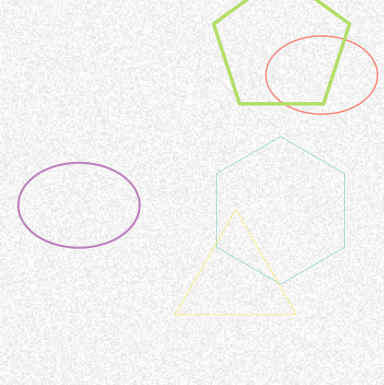[{"shape": "hexagon", "thickness": 0.5, "radius": 0.96, "center": [0.729, 0.453]}, {"shape": "oval", "thickness": 1, "radius": 0.73, "center": [0.836, 0.805]}, {"shape": "pentagon", "thickness": 2.5, "radius": 0.93, "center": [0.731, 0.88]}, {"shape": "oval", "thickness": 1.5, "radius": 0.79, "center": [0.205, 0.467]}, {"shape": "triangle", "thickness": 0.5, "radius": 0.91, "center": [0.612, 0.274]}]